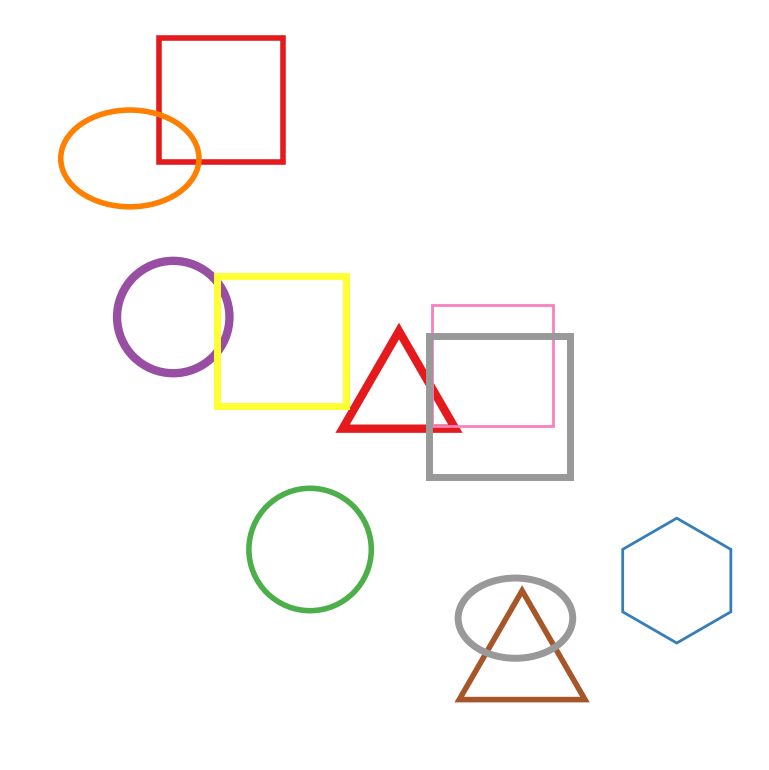[{"shape": "square", "thickness": 2, "radius": 0.4, "center": [0.287, 0.87]}, {"shape": "triangle", "thickness": 3, "radius": 0.42, "center": [0.518, 0.486]}, {"shape": "hexagon", "thickness": 1, "radius": 0.41, "center": [0.879, 0.246]}, {"shape": "circle", "thickness": 2, "radius": 0.4, "center": [0.403, 0.286]}, {"shape": "circle", "thickness": 3, "radius": 0.36, "center": [0.225, 0.588]}, {"shape": "oval", "thickness": 2, "radius": 0.45, "center": [0.169, 0.794]}, {"shape": "square", "thickness": 2.5, "radius": 0.42, "center": [0.366, 0.557]}, {"shape": "triangle", "thickness": 2, "radius": 0.47, "center": [0.678, 0.139]}, {"shape": "square", "thickness": 1, "radius": 0.39, "center": [0.64, 0.526]}, {"shape": "oval", "thickness": 2.5, "radius": 0.37, "center": [0.669, 0.197]}, {"shape": "square", "thickness": 2.5, "radius": 0.46, "center": [0.649, 0.472]}]